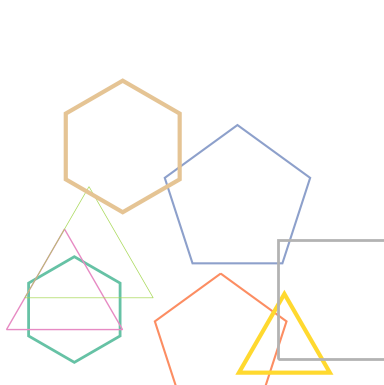[{"shape": "hexagon", "thickness": 2, "radius": 0.69, "center": [0.193, 0.196]}, {"shape": "pentagon", "thickness": 1.5, "radius": 0.9, "center": [0.573, 0.11]}, {"shape": "pentagon", "thickness": 1.5, "radius": 0.99, "center": [0.617, 0.477]}, {"shape": "triangle", "thickness": 1, "radius": 0.87, "center": [0.168, 0.231]}, {"shape": "triangle", "thickness": 0.5, "radius": 0.96, "center": [0.231, 0.323]}, {"shape": "triangle", "thickness": 3, "radius": 0.68, "center": [0.739, 0.1]}, {"shape": "hexagon", "thickness": 3, "radius": 0.85, "center": [0.319, 0.62]}, {"shape": "square", "thickness": 2, "radius": 0.78, "center": [0.877, 0.222]}]